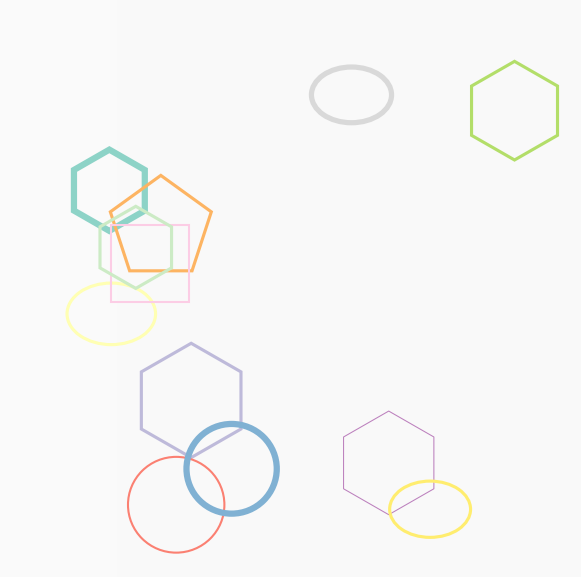[{"shape": "hexagon", "thickness": 3, "radius": 0.35, "center": [0.188, 0.67]}, {"shape": "oval", "thickness": 1.5, "radius": 0.38, "center": [0.191, 0.456]}, {"shape": "hexagon", "thickness": 1.5, "radius": 0.49, "center": [0.329, 0.306]}, {"shape": "circle", "thickness": 1, "radius": 0.41, "center": [0.303, 0.125]}, {"shape": "circle", "thickness": 3, "radius": 0.39, "center": [0.398, 0.187]}, {"shape": "pentagon", "thickness": 1.5, "radius": 0.46, "center": [0.277, 0.604]}, {"shape": "hexagon", "thickness": 1.5, "radius": 0.43, "center": [0.885, 0.807]}, {"shape": "square", "thickness": 1, "radius": 0.34, "center": [0.258, 0.542]}, {"shape": "oval", "thickness": 2.5, "radius": 0.34, "center": [0.605, 0.835]}, {"shape": "hexagon", "thickness": 0.5, "radius": 0.45, "center": [0.669, 0.198]}, {"shape": "hexagon", "thickness": 1.5, "radius": 0.36, "center": [0.234, 0.571]}, {"shape": "oval", "thickness": 1.5, "radius": 0.35, "center": [0.74, 0.117]}]